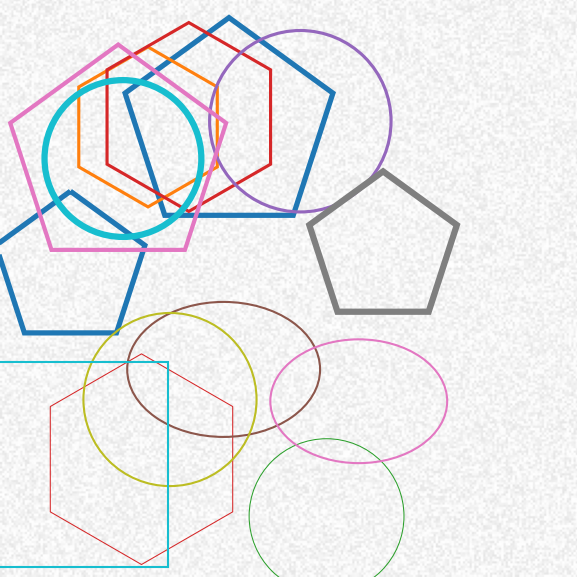[{"shape": "pentagon", "thickness": 2.5, "radius": 0.68, "center": [0.122, 0.532]}, {"shape": "pentagon", "thickness": 2.5, "radius": 0.95, "center": [0.397, 0.779]}, {"shape": "hexagon", "thickness": 1.5, "radius": 0.69, "center": [0.256, 0.779]}, {"shape": "circle", "thickness": 0.5, "radius": 0.67, "center": [0.565, 0.105]}, {"shape": "hexagon", "thickness": 1.5, "radius": 0.82, "center": [0.327, 0.797]}, {"shape": "hexagon", "thickness": 0.5, "radius": 0.91, "center": [0.245, 0.204]}, {"shape": "circle", "thickness": 1.5, "radius": 0.79, "center": [0.52, 0.789]}, {"shape": "oval", "thickness": 1, "radius": 0.83, "center": [0.387, 0.359]}, {"shape": "pentagon", "thickness": 2, "radius": 0.98, "center": [0.205, 0.725]}, {"shape": "oval", "thickness": 1, "radius": 0.77, "center": [0.621, 0.304]}, {"shape": "pentagon", "thickness": 3, "radius": 0.67, "center": [0.663, 0.568]}, {"shape": "circle", "thickness": 1, "radius": 0.75, "center": [0.294, 0.307]}, {"shape": "circle", "thickness": 3, "radius": 0.68, "center": [0.213, 0.725]}, {"shape": "square", "thickness": 1, "radius": 0.89, "center": [0.113, 0.194]}]